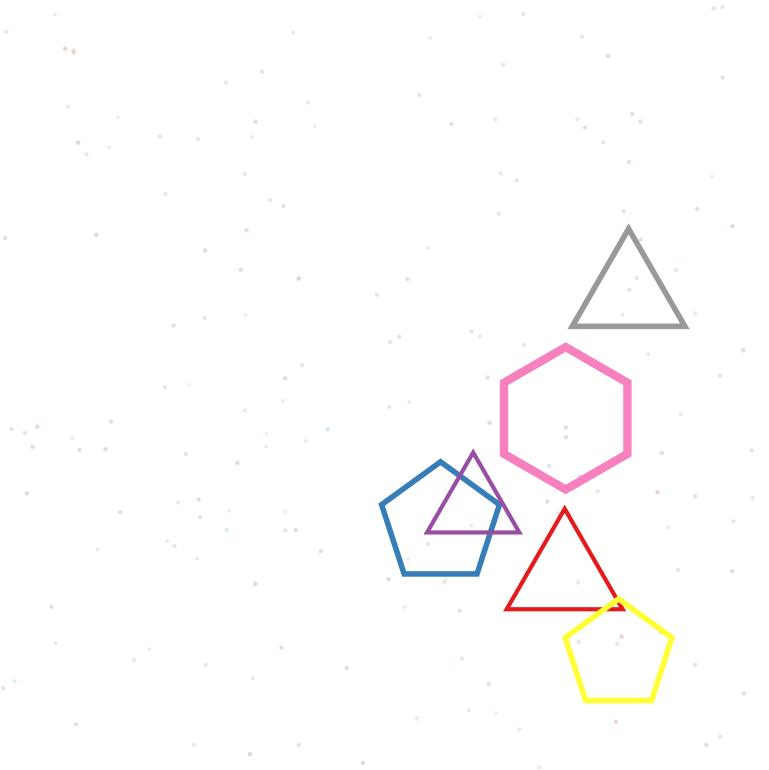[{"shape": "triangle", "thickness": 1.5, "radius": 0.43, "center": [0.733, 0.252]}, {"shape": "pentagon", "thickness": 2, "radius": 0.4, "center": [0.572, 0.32]}, {"shape": "triangle", "thickness": 1.5, "radius": 0.35, "center": [0.615, 0.343]}, {"shape": "pentagon", "thickness": 2, "radius": 0.36, "center": [0.803, 0.149]}, {"shape": "hexagon", "thickness": 3, "radius": 0.46, "center": [0.735, 0.457]}, {"shape": "triangle", "thickness": 2, "radius": 0.42, "center": [0.816, 0.618]}]